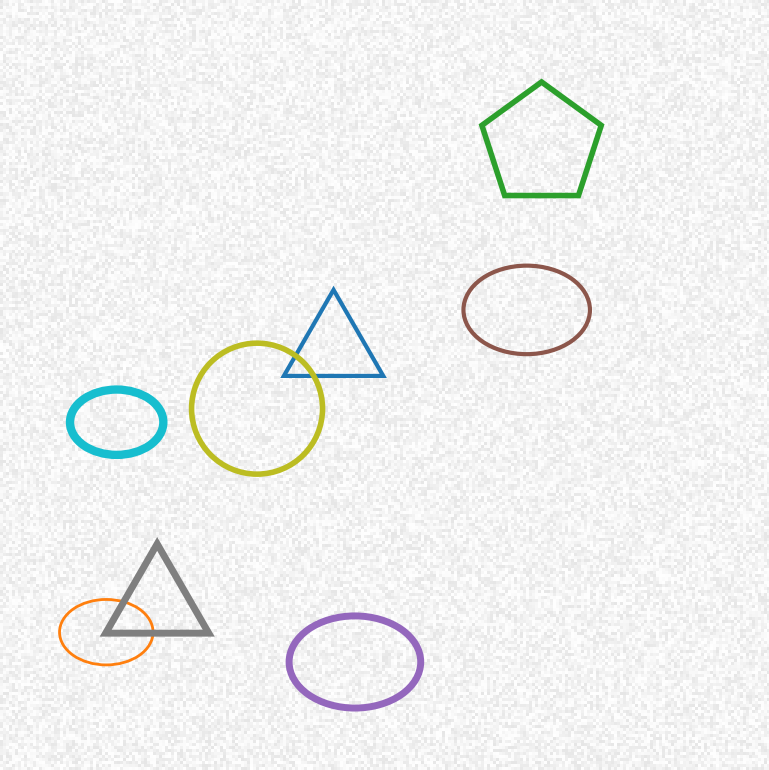[{"shape": "triangle", "thickness": 1.5, "radius": 0.37, "center": [0.433, 0.549]}, {"shape": "oval", "thickness": 1, "radius": 0.3, "center": [0.138, 0.179]}, {"shape": "pentagon", "thickness": 2, "radius": 0.41, "center": [0.703, 0.812]}, {"shape": "oval", "thickness": 2.5, "radius": 0.43, "center": [0.461, 0.14]}, {"shape": "oval", "thickness": 1.5, "radius": 0.41, "center": [0.684, 0.598]}, {"shape": "triangle", "thickness": 2.5, "radius": 0.39, "center": [0.204, 0.216]}, {"shape": "circle", "thickness": 2, "radius": 0.43, "center": [0.334, 0.469]}, {"shape": "oval", "thickness": 3, "radius": 0.3, "center": [0.152, 0.452]}]